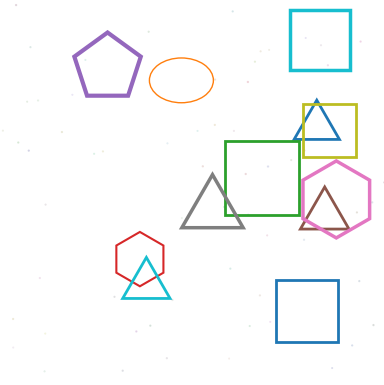[{"shape": "square", "thickness": 2, "radius": 0.4, "center": [0.796, 0.193]}, {"shape": "triangle", "thickness": 2, "radius": 0.34, "center": [0.823, 0.672]}, {"shape": "oval", "thickness": 1, "radius": 0.42, "center": [0.471, 0.791]}, {"shape": "square", "thickness": 2, "radius": 0.48, "center": [0.68, 0.538]}, {"shape": "hexagon", "thickness": 1.5, "radius": 0.35, "center": [0.363, 0.327]}, {"shape": "pentagon", "thickness": 3, "radius": 0.45, "center": [0.279, 0.825]}, {"shape": "triangle", "thickness": 2, "radius": 0.36, "center": [0.843, 0.441]}, {"shape": "hexagon", "thickness": 2.5, "radius": 0.5, "center": [0.873, 0.482]}, {"shape": "triangle", "thickness": 2.5, "radius": 0.46, "center": [0.552, 0.455]}, {"shape": "square", "thickness": 2, "radius": 0.34, "center": [0.857, 0.662]}, {"shape": "triangle", "thickness": 2, "radius": 0.36, "center": [0.38, 0.26]}, {"shape": "square", "thickness": 2.5, "radius": 0.39, "center": [0.831, 0.897]}]